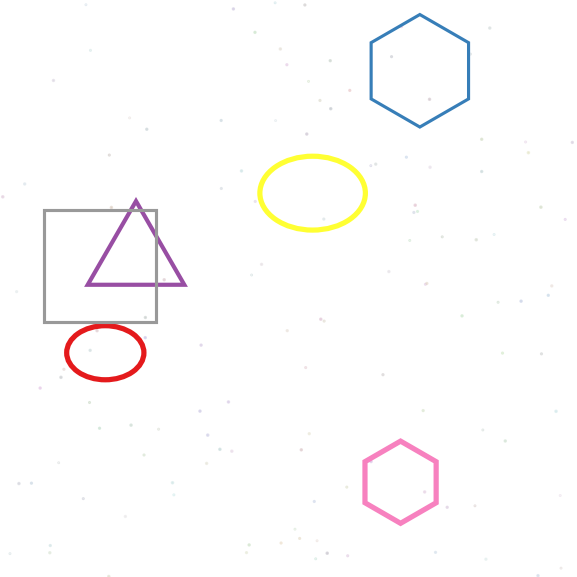[{"shape": "oval", "thickness": 2.5, "radius": 0.33, "center": [0.182, 0.388]}, {"shape": "hexagon", "thickness": 1.5, "radius": 0.49, "center": [0.727, 0.877]}, {"shape": "triangle", "thickness": 2, "radius": 0.48, "center": [0.236, 0.554]}, {"shape": "oval", "thickness": 2.5, "radius": 0.46, "center": [0.541, 0.665]}, {"shape": "hexagon", "thickness": 2.5, "radius": 0.36, "center": [0.694, 0.164]}, {"shape": "square", "thickness": 1.5, "radius": 0.48, "center": [0.174, 0.538]}]